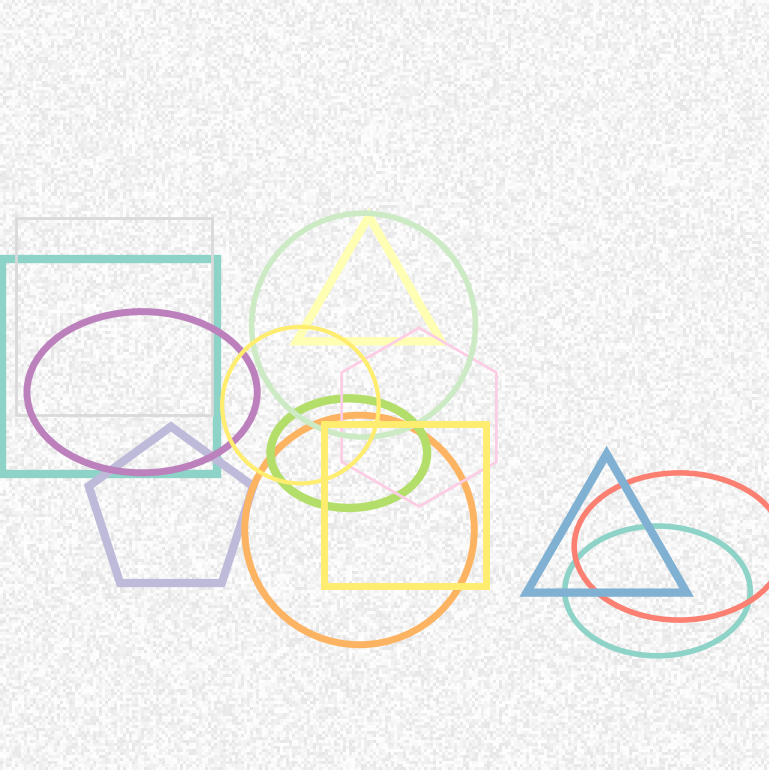[{"shape": "oval", "thickness": 2, "radius": 0.6, "center": [0.854, 0.233]}, {"shape": "square", "thickness": 3, "radius": 0.7, "center": [0.142, 0.524]}, {"shape": "triangle", "thickness": 3, "radius": 0.54, "center": [0.479, 0.611]}, {"shape": "pentagon", "thickness": 3, "radius": 0.56, "center": [0.222, 0.334]}, {"shape": "oval", "thickness": 2, "radius": 0.68, "center": [0.882, 0.29]}, {"shape": "triangle", "thickness": 3, "radius": 0.6, "center": [0.788, 0.29]}, {"shape": "circle", "thickness": 2.5, "radius": 0.75, "center": [0.467, 0.312]}, {"shape": "oval", "thickness": 3, "radius": 0.51, "center": [0.453, 0.412]}, {"shape": "hexagon", "thickness": 1, "radius": 0.58, "center": [0.544, 0.458]}, {"shape": "square", "thickness": 1, "radius": 0.64, "center": [0.148, 0.589]}, {"shape": "oval", "thickness": 2.5, "radius": 0.75, "center": [0.185, 0.491]}, {"shape": "circle", "thickness": 2, "radius": 0.73, "center": [0.472, 0.578]}, {"shape": "square", "thickness": 2.5, "radius": 0.53, "center": [0.526, 0.344]}, {"shape": "circle", "thickness": 1.5, "radius": 0.51, "center": [0.39, 0.474]}]